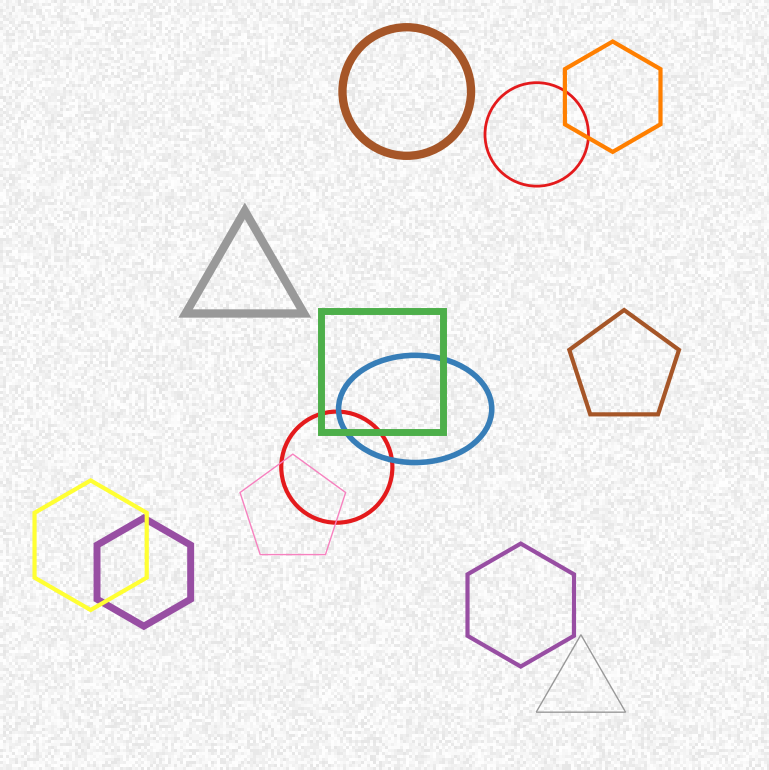[{"shape": "circle", "thickness": 1.5, "radius": 0.36, "center": [0.437, 0.393]}, {"shape": "circle", "thickness": 1, "radius": 0.34, "center": [0.697, 0.825]}, {"shape": "oval", "thickness": 2, "radius": 0.5, "center": [0.539, 0.469]}, {"shape": "square", "thickness": 2.5, "radius": 0.39, "center": [0.496, 0.518]}, {"shape": "hexagon", "thickness": 2.5, "radius": 0.35, "center": [0.187, 0.257]}, {"shape": "hexagon", "thickness": 1.5, "radius": 0.4, "center": [0.676, 0.214]}, {"shape": "hexagon", "thickness": 1.5, "radius": 0.36, "center": [0.796, 0.874]}, {"shape": "hexagon", "thickness": 1.5, "radius": 0.42, "center": [0.118, 0.292]}, {"shape": "circle", "thickness": 3, "radius": 0.42, "center": [0.528, 0.881]}, {"shape": "pentagon", "thickness": 1.5, "radius": 0.37, "center": [0.811, 0.522]}, {"shape": "pentagon", "thickness": 0.5, "radius": 0.36, "center": [0.38, 0.338]}, {"shape": "triangle", "thickness": 3, "radius": 0.44, "center": [0.318, 0.637]}, {"shape": "triangle", "thickness": 0.5, "radius": 0.34, "center": [0.754, 0.109]}]